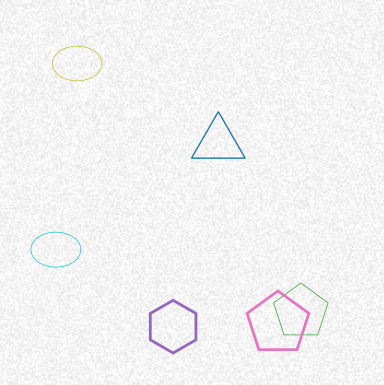[{"shape": "triangle", "thickness": 1, "radius": 0.4, "center": [0.567, 0.629]}, {"shape": "pentagon", "thickness": 0.5, "radius": 0.37, "center": [0.781, 0.19]}, {"shape": "hexagon", "thickness": 2, "radius": 0.34, "center": [0.45, 0.152]}, {"shape": "pentagon", "thickness": 2, "radius": 0.42, "center": [0.722, 0.16]}, {"shape": "oval", "thickness": 0.5, "radius": 0.32, "center": [0.2, 0.835]}, {"shape": "oval", "thickness": 0.5, "radius": 0.32, "center": [0.145, 0.352]}]